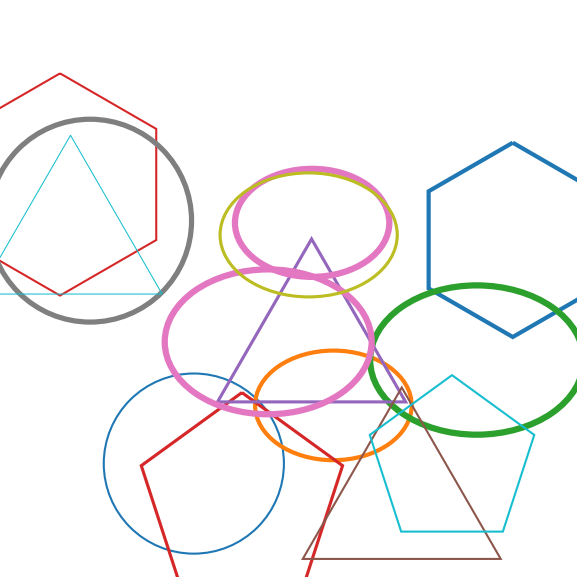[{"shape": "hexagon", "thickness": 2, "radius": 0.84, "center": [0.888, 0.584]}, {"shape": "circle", "thickness": 1, "radius": 0.78, "center": [0.336, 0.196]}, {"shape": "oval", "thickness": 2, "radius": 0.68, "center": [0.577, 0.297]}, {"shape": "oval", "thickness": 3, "radius": 0.92, "center": [0.826, 0.376]}, {"shape": "hexagon", "thickness": 1, "radius": 0.96, "center": [0.104, 0.68]}, {"shape": "pentagon", "thickness": 1.5, "radius": 0.92, "center": [0.419, 0.136]}, {"shape": "triangle", "thickness": 1.5, "radius": 0.94, "center": [0.54, 0.397]}, {"shape": "triangle", "thickness": 1, "radius": 0.99, "center": [0.696, 0.13]}, {"shape": "oval", "thickness": 3, "radius": 0.67, "center": [0.54, 0.613]}, {"shape": "oval", "thickness": 3, "radius": 0.9, "center": [0.464, 0.407]}, {"shape": "circle", "thickness": 2.5, "radius": 0.88, "center": [0.156, 0.617]}, {"shape": "oval", "thickness": 1.5, "radius": 0.77, "center": [0.534, 0.592]}, {"shape": "triangle", "thickness": 0.5, "radius": 0.92, "center": [0.122, 0.582]}, {"shape": "pentagon", "thickness": 1, "radius": 0.75, "center": [0.783, 0.2]}]